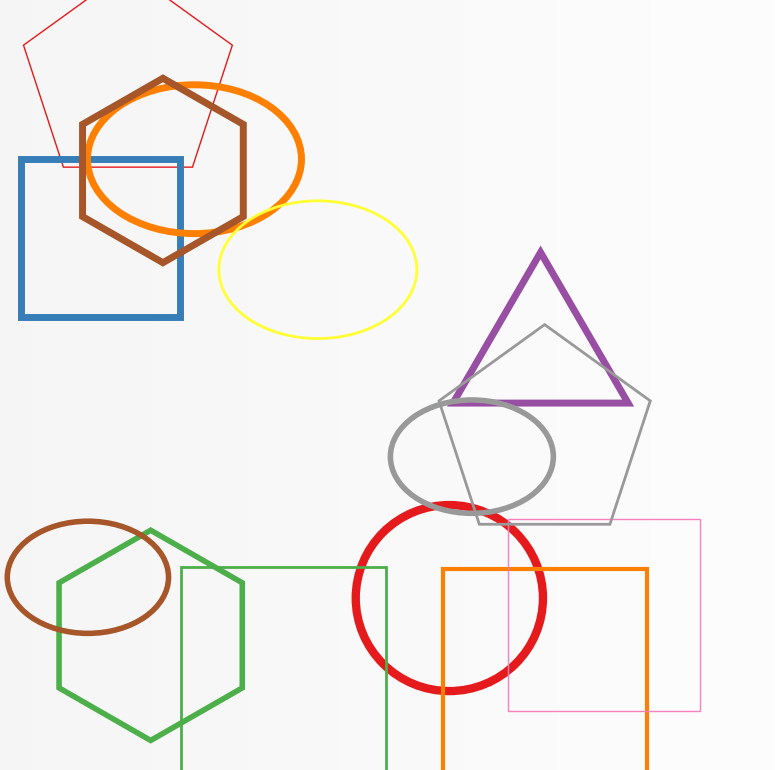[{"shape": "pentagon", "thickness": 0.5, "radius": 0.71, "center": [0.165, 0.898]}, {"shape": "circle", "thickness": 3, "radius": 0.6, "center": [0.58, 0.223]}, {"shape": "square", "thickness": 2.5, "radius": 0.51, "center": [0.13, 0.691]}, {"shape": "hexagon", "thickness": 2, "radius": 0.68, "center": [0.194, 0.175]}, {"shape": "square", "thickness": 1, "radius": 0.66, "center": [0.366, 0.132]}, {"shape": "triangle", "thickness": 2.5, "radius": 0.65, "center": [0.698, 0.542]}, {"shape": "square", "thickness": 1.5, "radius": 0.66, "center": [0.703, 0.129]}, {"shape": "oval", "thickness": 2.5, "radius": 0.69, "center": [0.251, 0.793]}, {"shape": "oval", "thickness": 1, "radius": 0.64, "center": [0.41, 0.65]}, {"shape": "oval", "thickness": 2, "radius": 0.52, "center": [0.113, 0.25]}, {"shape": "hexagon", "thickness": 2.5, "radius": 0.6, "center": [0.21, 0.779]}, {"shape": "square", "thickness": 0.5, "radius": 0.62, "center": [0.779, 0.201]}, {"shape": "pentagon", "thickness": 1, "radius": 0.72, "center": [0.703, 0.435]}, {"shape": "oval", "thickness": 2, "radius": 0.53, "center": [0.609, 0.407]}]